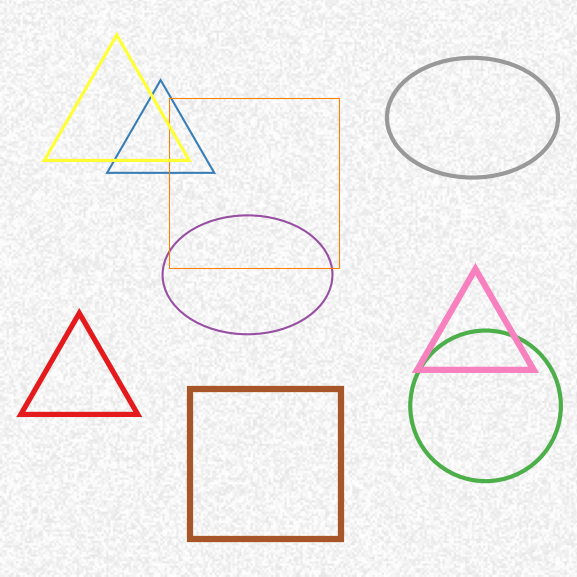[{"shape": "triangle", "thickness": 2.5, "radius": 0.58, "center": [0.137, 0.34]}, {"shape": "triangle", "thickness": 1, "radius": 0.54, "center": [0.278, 0.753]}, {"shape": "circle", "thickness": 2, "radius": 0.65, "center": [0.841, 0.296]}, {"shape": "oval", "thickness": 1, "radius": 0.74, "center": [0.429, 0.523]}, {"shape": "square", "thickness": 0.5, "radius": 0.74, "center": [0.439, 0.682]}, {"shape": "triangle", "thickness": 1.5, "radius": 0.72, "center": [0.202, 0.794]}, {"shape": "square", "thickness": 3, "radius": 0.65, "center": [0.46, 0.196]}, {"shape": "triangle", "thickness": 3, "radius": 0.58, "center": [0.823, 0.417]}, {"shape": "oval", "thickness": 2, "radius": 0.74, "center": [0.818, 0.795]}]